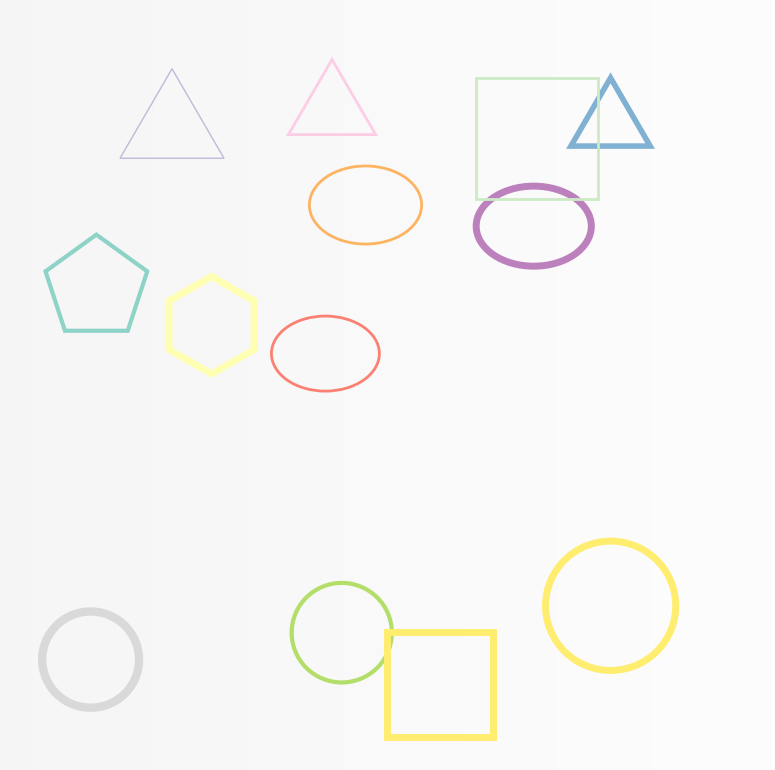[{"shape": "pentagon", "thickness": 1.5, "radius": 0.34, "center": [0.124, 0.626]}, {"shape": "hexagon", "thickness": 2.5, "radius": 0.32, "center": [0.273, 0.578]}, {"shape": "triangle", "thickness": 0.5, "radius": 0.39, "center": [0.222, 0.833]}, {"shape": "oval", "thickness": 1, "radius": 0.35, "center": [0.42, 0.541]}, {"shape": "triangle", "thickness": 2, "radius": 0.3, "center": [0.788, 0.84]}, {"shape": "oval", "thickness": 1, "radius": 0.36, "center": [0.472, 0.734]}, {"shape": "circle", "thickness": 1.5, "radius": 0.32, "center": [0.441, 0.178]}, {"shape": "triangle", "thickness": 1, "radius": 0.33, "center": [0.428, 0.858]}, {"shape": "circle", "thickness": 3, "radius": 0.31, "center": [0.117, 0.143]}, {"shape": "oval", "thickness": 2.5, "radius": 0.37, "center": [0.689, 0.706]}, {"shape": "square", "thickness": 1, "radius": 0.39, "center": [0.693, 0.82]}, {"shape": "square", "thickness": 2.5, "radius": 0.34, "center": [0.568, 0.111]}, {"shape": "circle", "thickness": 2.5, "radius": 0.42, "center": [0.788, 0.213]}]